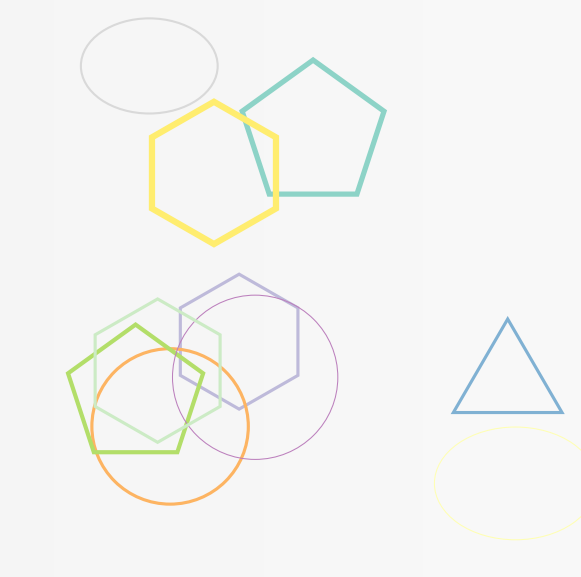[{"shape": "pentagon", "thickness": 2.5, "radius": 0.64, "center": [0.539, 0.767]}, {"shape": "oval", "thickness": 0.5, "radius": 0.7, "center": [0.887, 0.162]}, {"shape": "hexagon", "thickness": 1.5, "radius": 0.58, "center": [0.411, 0.408]}, {"shape": "triangle", "thickness": 1.5, "radius": 0.54, "center": [0.873, 0.339]}, {"shape": "circle", "thickness": 1.5, "radius": 0.67, "center": [0.293, 0.261]}, {"shape": "pentagon", "thickness": 2, "radius": 0.61, "center": [0.233, 0.315]}, {"shape": "oval", "thickness": 1, "radius": 0.59, "center": [0.257, 0.885]}, {"shape": "circle", "thickness": 0.5, "radius": 0.71, "center": [0.439, 0.346]}, {"shape": "hexagon", "thickness": 1.5, "radius": 0.62, "center": [0.271, 0.357]}, {"shape": "hexagon", "thickness": 3, "radius": 0.62, "center": [0.368, 0.7]}]